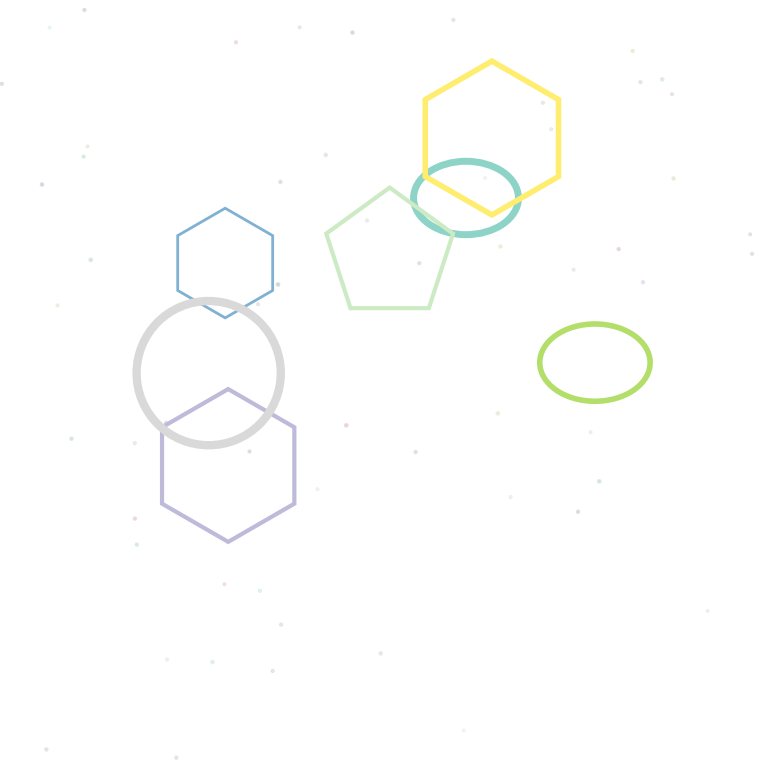[{"shape": "oval", "thickness": 2.5, "radius": 0.34, "center": [0.605, 0.743]}, {"shape": "hexagon", "thickness": 1.5, "radius": 0.5, "center": [0.296, 0.395]}, {"shape": "hexagon", "thickness": 1, "radius": 0.36, "center": [0.292, 0.658]}, {"shape": "oval", "thickness": 2, "radius": 0.36, "center": [0.773, 0.529]}, {"shape": "circle", "thickness": 3, "radius": 0.47, "center": [0.271, 0.515]}, {"shape": "pentagon", "thickness": 1.5, "radius": 0.43, "center": [0.506, 0.67]}, {"shape": "hexagon", "thickness": 2, "radius": 0.5, "center": [0.639, 0.821]}]